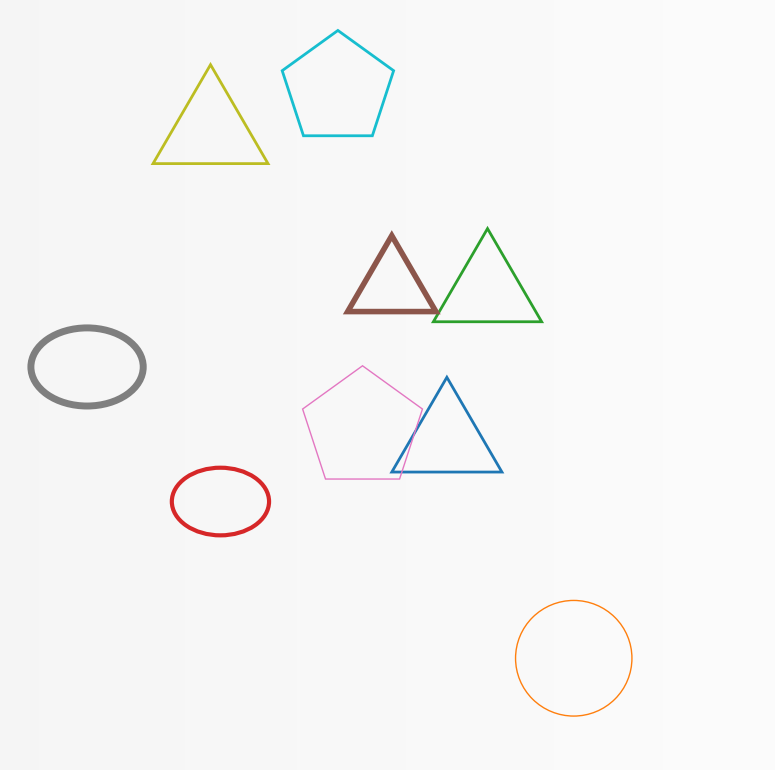[{"shape": "triangle", "thickness": 1, "radius": 0.41, "center": [0.577, 0.428]}, {"shape": "circle", "thickness": 0.5, "radius": 0.38, "center": [0.74, 0.145]}, {"shape": "triangle", "thickness": 1, "radius": 0.4, "center": [0.629, 0.622]}, {"shape": "oval", "thickness": 1.5, "radius": 0.31, "center": [0.284, 0.349]}, {"shape": "triangle", "thickness": 2, "radius": 0.33, "center": [0.506, 0.628]}, {"shape": "pentagon", "thickness": 0.5, "radius": 0.41, "center": [0.468, 0.444]}, {"shape": "oval", "thickness": 2.5, "radius": 0.36, "center": [0.112, 0.523]}, {"shape": "triangle", "thickness": 1, "radius": 0.43, "center": [0.272, 0.83]}, {"shape": "pentagon", "thickness": 1, "radius": 0.38, "center": [0.436, 0.885]}]